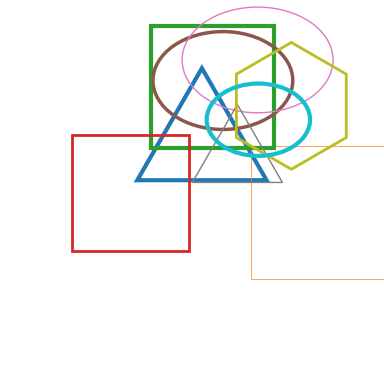[{"shape": "triangle", "thickness": 3, "radius": 0.97, "center": [0.524, 0.629]}, {"shape": "square", "thickness": 0.5, "radius": 0.87, "center": [0.825, 0.448]}, {"shape": "square", "thickness": 3, "radius": 0.8, "center": [0.551, 0.774]}, {"shape": "square", "thickness": 2, "radius": 0.76, "center": [0.339, 0.499]}, {"shape": "oval", "thickness": 2.5, "radius": 0.91, "center": [0.579, 0.791]}, {"shape": "oval", "thickness": 1, "radius": 0.98, "center": [0.669, 0.844]}, {"shape": "triangle", "thickness": 1, "radius": 0.67, "center": [0.617, 0.594]}, {"shape": "hexagon", "thickness": 2, "radius": 0.82, "center": [0.757, 0.725]}, {"shape": "oval", "thickness": 3, "radius": 0.67, "center": [0.671, 0.689]}]